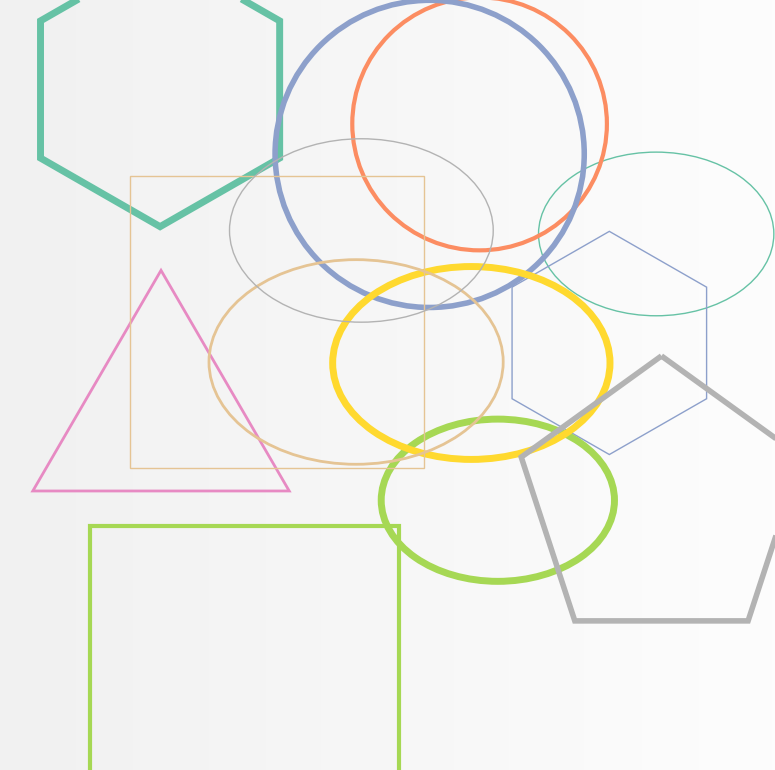[{"shape": "hexagon", "thickness": 2.5, "radius": 0.89, "center": [0.207, 0.884]}, {"shape": "oval", "thickness": 0.5, "radius": 0.76, "center": [0.847, 0.696]}, {"shape": "circle", "thickness": 1.5, "radius": 0.82, "center": [0.619, 0.839]}, {"shape": "hexagon", "thickness": 0.5, "radius": 0.72, "center": [0.786, 0.555]}, {"shape": "circle", "thickness": 2, "radius": 1.0, "center": [0.554, 0.8]}, {"shape": "triangle", "thickness": 1, "radius": 0.96, "center": [0.208, 0.458]}, {"shape": "oval", "thickness": 2.5, "radius": 0.75, "center": [0.642, 0.35]}, {"shape": "square", "thickness": 1.5, "radius": 1.0, "center": [0.315, 0.118]}, {"shape": "oval", "thickness": 2.5, "radius": 0.89, "center": [0.608, 0.529]}, {"shape": "square", "thickness": 0.5, "radius": 0.95, "center": [0.357, 0.582]}, {"shape": "oval", "thickness": 1, "radius": 0.95, "center": [0.459, 0.53]}, {"shape": "pentagon", "thickness": 2, "radius": 0.95, "center": [0.853, 0.348]}, {"shape": "oval", "thickness": 0.5, "radius": 0.85, "center": [0.466, 0.701]}]